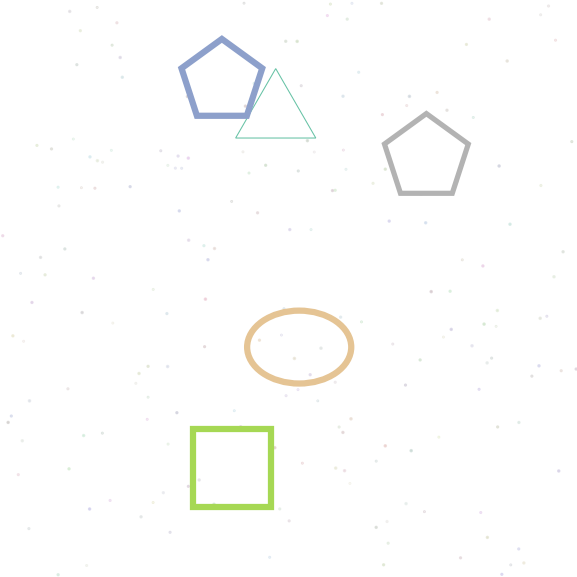[{"shape": "triangle", "thickness": 0.5, "radius": 0.4, "center": [0.477, 0.8]}, {"shape": "pentagon", "thickness": 3, "radius": 0.37, "center": [0.384, 0.858]}, {"shape": "square", "thickness": 3, "radius": 0.33, "center": [0.402, 0.189]}, {"shape": "oval", "thickness": 3, "radius": 0.45, "center": [0.518, 0.398]}, {"shape": "pentagon", "thickness": 2.5, "radius": 0.38, "center": [0.738, 0.726]}]